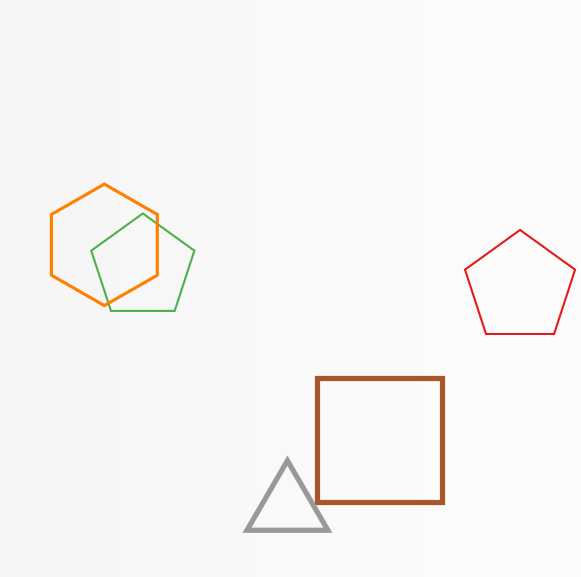[{"shape": "pentagon", "thickness": 1, "radius": 0.5, "center": [0.895, 0.501]}, {"shape": "pentagon", "thickness": 1, "radius": 0.47, "center": [0.246, 0.536]}, {"shape": "hexagon", "thickness": 1.5, "radius": 0.53, "center": [0.18, 0.575]}, {"shape": "square", "thickness": 2.5, "radius": 0.54, "center": [0.653, 0.237]}, {"shape": "triangle", "thickness": 2.5, "radius": 0.4, "center": [0.494, 0.121]}]